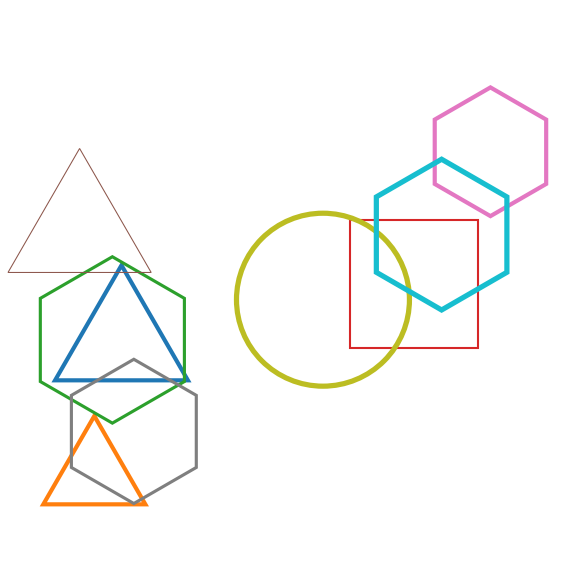[{"shape": "triangle", "thickness": 2, "radius": 0.66, "center": [0.21, 0.407]}, {"shape": "triangle", "thickness": 2, "radius": 0.51, "center": [0.163, 0.177]}, {"shape": "hexagon", "thickness": 1.5, "radius": 0.72, "center": [0.195, 0.41]}, {"shape": "square", "thickness": 1, "radius": 0.56, "center": [0.717, 0.508]}, {"shape": "triangle", "thickness": 0.5, "radius": 0.72, "center": [0.138, 0.599]}, {"shape": "hexagon", "thickness": 2, "radius": 0.56, "center": [0.849, 0.736]}, {"shape": "hexagon", "thickness": 1.5, "radius": 0.62, "center": [0.232, 0.252]}, {"shape": "circle", "thickness": 2.5, "radius": 0.75, "center": [0.559, 0.48]}, {"shape": "hexagon", "thickness": 2.5, "radius": 0.65, "center": [0.765, 0.593]}]